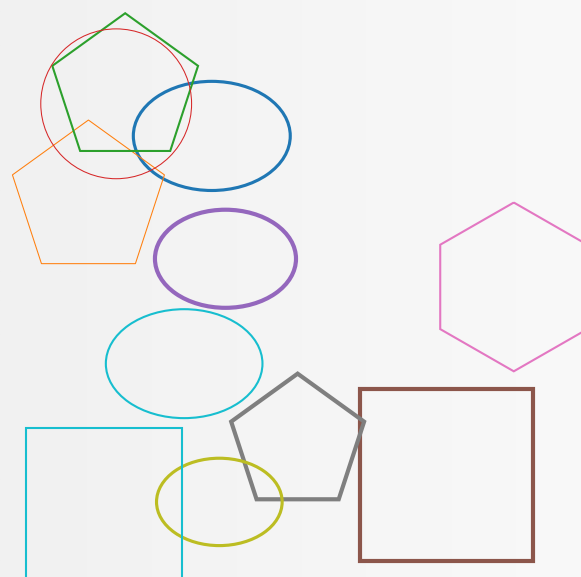[{"shape": "oval", "thickness": 1.5, "radius": 0.67, "center": [0.364, 0.764]}, {"shape": "pentagon", "thickness": 0.5, "radius": 0.69, "center": [0.152, 0.654]}, {"shape": "pentagon", "thickness": 1, "radius": 0.66, "center": [0.215, 0.844]}, {"shape": "circle", "thickness": 0.5, "radius": 0.65, "center": [0.2, 0.819]}, {"shape": "oval", "thickness": 2, "radius": 0.61, "center": [0.388, 0.551]}, {"shape": "square", "thickness": 2, "radius": 0.74, "center": [0.768, 0.176]}, {"shape": "hexagon", "thickness": 1, "radius": 0.73, "center": [0.884, 0.502]}, {"shape": "pentagon", "thickness": 2, "radius": 0.6, "center": [0.512, 0.232]}, {"shape": "oval", "thickness": 1.5, "radius": 0.54, "center": [0.377, 0.13]}, {"shape": "square", "thickness": 1, "radius": 0.67, "center": [0.179, 0.124]}, {"shape": "oval", "thickness": 1, "radius": 0.67, "center": [0.317, 0.369]}]